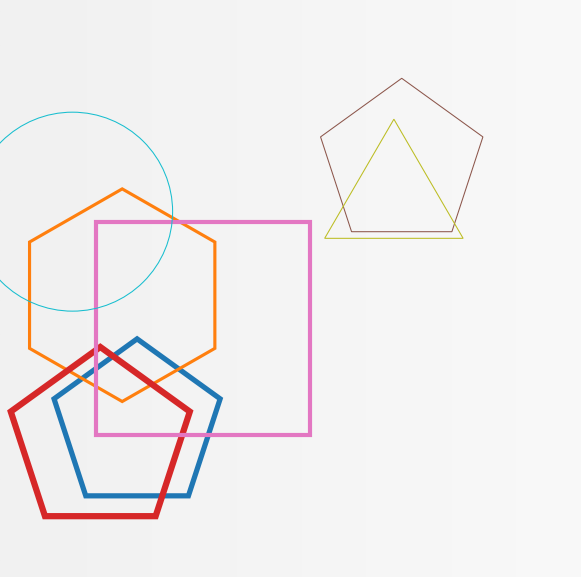[{"shape": "pentagon", "thickness": 2.5, "radius": 0.75, "center": [0.236, 0.262]}, {"shape": "hexagon", "thickness": 1.5, "radius": 0.92, "center": [0.21, 0.488]}, {"shape": "pentagon", "thickness": 3, "radius": 0.81, "center": [0.173, 0.236]}, {"shape": "pentagon", "thickness": 0.5, "radius": 0.73, "center": [0.691, 0.717]}, {"shape": "square", "thickness": 2, "radius": 0.92, "center": [0.349, 0.43]}, {"shape": "triangle", "thickness": 0.5, "radius": 0.69, "center": [0.678, 0.655]}, {"shape": "circle", "thickness": 0.5, "radius": 0.86, "center": [0.125, 0.633]}]